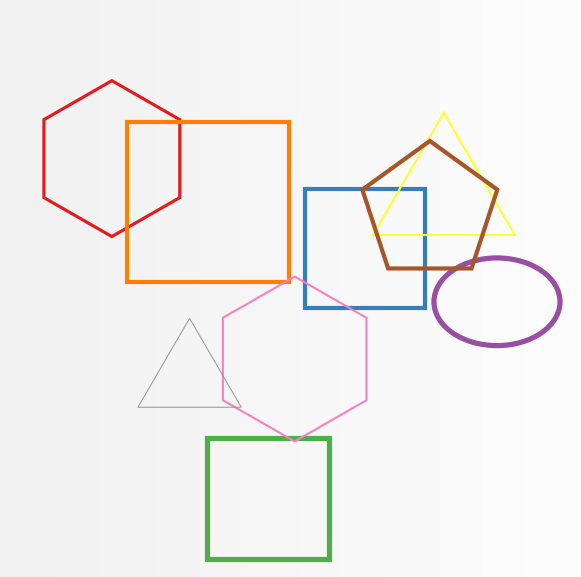[{"shape": "hexagon", "thickness": 1.5, "radius": 0.67, "center": [0.192, 0.724]}, {"shape": "square", "thickness": 2, "radius": 0.51, "center": [0.628, 0.57]}, {"shape": "square", "thickness": 2.5, "radius": 0.52, "center": [0.46, 0.136]}, {"shape": "oval", "thickness": 2.5, "radius": 0.54, "center": [0.855, 0.477]}, {"shape": "square", "thickness": 2, "radius": 0.69, "center": [0.358, 0.65]}, {"shape": "triangle", "thickness": 1, "radius": 0.7, "center": [0.764, 0.663]}, {"shape": "pentagon", "thickness": 2, "radius": 0.61, "center": [0.739, 0.633]}, {"shape": "hexagon", "thickness": 1, "radius": 0.71, "center": [0.507, 0.377]}, {"shape": "triangle", "thickness": 0.5, "radius": 0.51, "center": [0.326, 0.345]}]